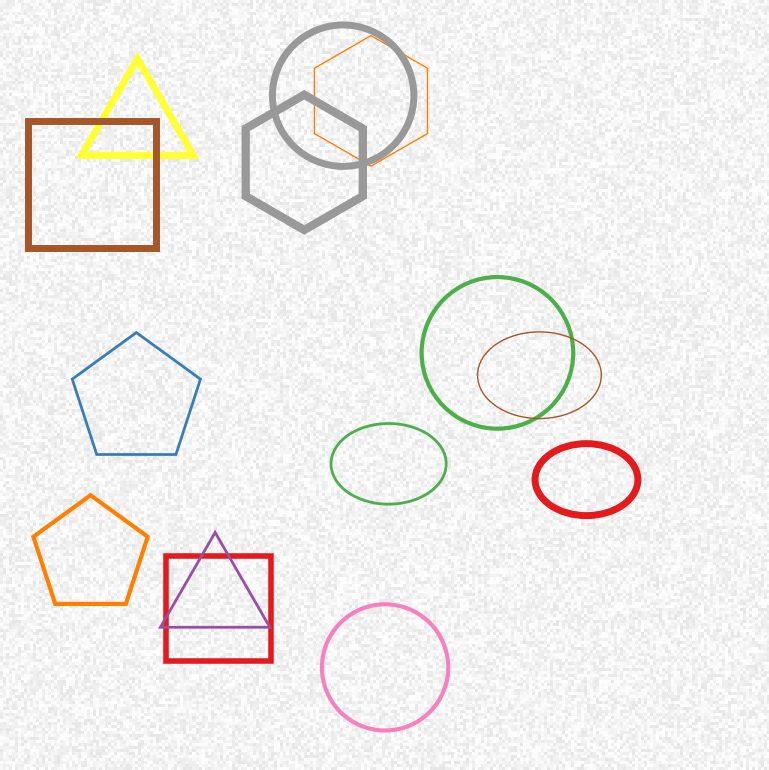[{"shape": "oval", "thickness": 2.5, "radius": 0.33, "center": [0.762, 0.377]}, {"shape": "square", "thickness": 2, "radius": 0.34, "center": [0.284, 0.21]}, {"shape": "pentagon", "thickness": 1, "radius": 0.44, "center": [0.177, 0.481]}, {"shape": "circle", "thickness": 1.5, "radius": 0.49, "center": [0.646, 0.542]}, {"shape": "oval", "thickness": 1, "radius": 0.37, "center": [0.505, 0.398]}, {"shape": "triangle", "thickness": 1, "radius": 0.41, "center": [0.279, 0.226]}, {"shape": "pentagon", "thickness": 1.5, "radius": 0.39, "center": [0.118, 0.279]}, {"shape": "hexagon", "thickness": 0.5, "radius": 0.42, "center": [0.482, 0.869]}, {"shape": "triangle", "thickness": 2.5, "radius": 0.42, "center": [0.179, 0.84]}, {"shape": "oval", "thickness": 0.5, "radius": 0.4, "center": [0.701, 0.513]}, {"shape": "square", "thickness": 2.5, "radius": 0.41, "center": [0.12, 0.76]}, {"shape": "circle", "thickness": 1.5, "radius": 0.41, "center": [0.5, 0.133]}, {"shape": "hexagon", "thickness": 3, "radius": 0.44, "center": [0.395, 0.789]}, {"shape": "circle", "thickness": 2.5, "radius": 0.46, "center": [0.446, 0.876]}]